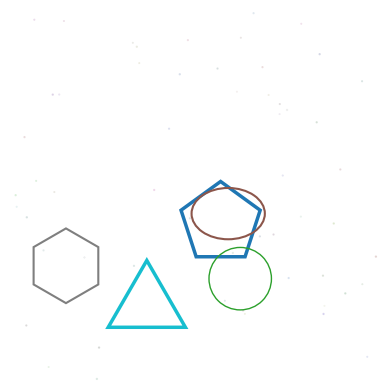[{"shape": "pentagon", "thickness": 2.5, "radius": 0.54, "center": [0.573, 0.421]}, {"shape": "circle", "thickness": 1, "radius": 0.41, "center": [0.624, 0.276]}, {"shape": "oval", "thickness": 1.5, "radius": 0.48, "center": [0.593, 0.445]}, {"shape": "hexagon", "thickness": 1.5, "radius": 0.49, "center": [0.171, 0.31]}, {"shape": "triangle", "thickness": 2.5, "radius": 0.58, "center": [0.381, 0.208]}]